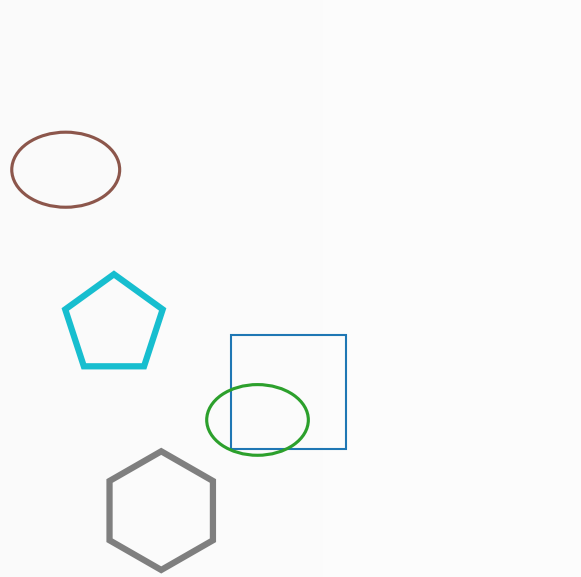[{"shape": "square", "thickness": 1, "radius": 0.49, "center": [0.496, 0.321]}, {"shape": "oval", "thickness": 1.5, "radius": 0.44, "center": [0.443, 0.272]}, {"shape": "oval", "thickness": 1.5, "radius": 0.46, "center": [0.113, 0.705]}, {"shape": "hexagon", "thickness": 3, "radius": 0.51, "center": [0.277, 0.115]}, {"shape": "pentagon", "thickness": 3, "radius": 0.44, "center": [0.196, 0.436]}]